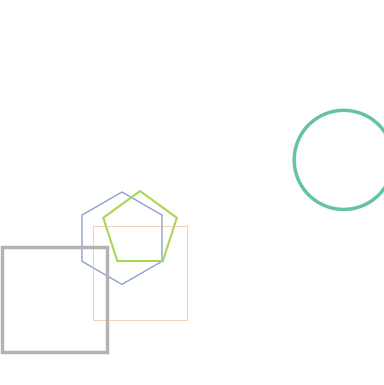[{"shape": "circle", "thickness": 2.5, "radius": 0.64, "center": [0.893, 0.585]}, {"shape": "hexagon", "thickness": 1, "radius": 0.6, "center": [0.317, 0.381]}, {"shape": "pentagon", "thickness": 1.5, "radius": 0.5, "center": [0.364, 0.403]}, {"shape": "square", "thickness": 0.5, "radius": 0.61, "center": [0.363, 0.29]}, {"shape": "square", "thickness": 2.5, "radius": 0.68, "center": [0.142, 0.223]}]